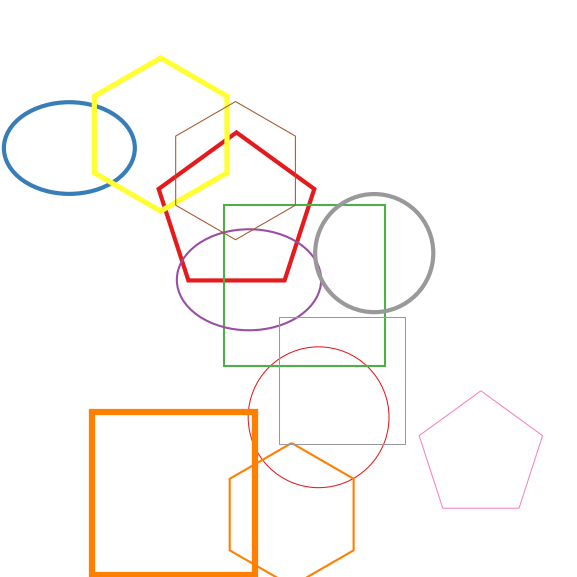[{"shape": "pentagon", "thickness": 2, "radius": 0.71, "center": [0.409, 0.628]}, {"shape": "circle", "thickness": 0.5, "radius": 0.61, "center": [0.552, 0.277]}, {"shape": "oval", "thickness": 2, "radius": 0.57, "center": [0.12, 0.743]}, {"shape": "square", "thickness": 1, "radius": 0.69, "center": [0.527, 0.505]}, {"shape": "oval", "thickness": 1, "radius": 0.62, "center": [0.431, 0.515]}, {"shape": "square", "thickness": 3, "radius": 0.71, "center": [0.3, 0.145]}, {"shape": "hexagon", "thickness": 1, "radius": 0.62, "center": [0.505, 0.108]}, {"shape": "hexagon", "thickness": 2.5, "radius": 0.66, "center": [0.278, 0.766]}, {"shape": "hexagon", "thickness": 0.5, "radius": 0.6, "center": [0.408, 0.704]}, {"shape": "pentagon", "thickness": 0.5, "radius": 0.56, "center": [0.833, 0.21]}, {"shape": "circle", "thickness": 2, "radius": 0.51, "center": [0.648, 0.561]}, {"shape": "square", "thickness": 0.5, "radius": 0.55, "center": [0.592, 0.34]}]